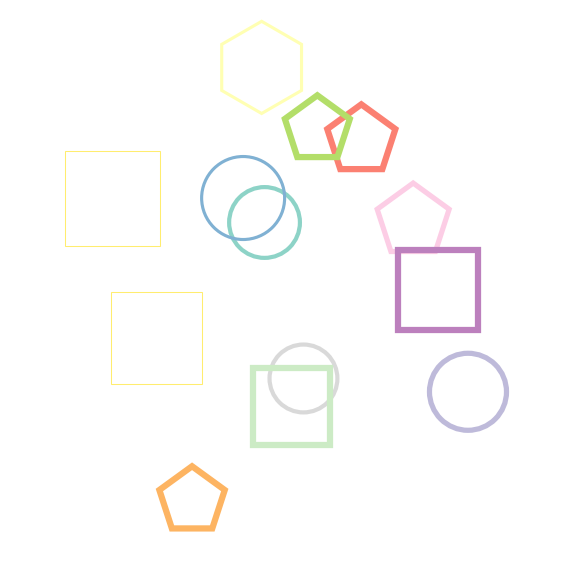[{"shape": "circle", "thickness": 2, "radius": 0.31, "center": [0.458, 0.614]}, {"shape": "hexagon", "thickness": 1.5, "radius": 0.4, "center": [0.453, 0.882]}, {"shape": "circle", "thickness": 2.5, "radius": 0.33, "center": [0.81, 0.321]}, {"shape": "pentagon", "thickness": 3, "radius": 0.31, "center": [0.626, 0.756]}, {"shape": "circle", "thickness": 1.5, "radius": 0.36, "center": [0.421, 0.656]}, {"shape": "pentagon", "thickness": 3, "radius": 0.3, "center": [0.333, 0.132]}, {"shape": "pentagon", "thickness": 3, "radius": 0.3, "center": [0.55, 0.775]}, {"shape": "pentagon", "thickness": 2.5, "radius": 0.33, "center": [0.715, 0.617]}, {"shape": "circle", "thickness": 2, "radius": 0.29, "center": [0.525, 0.344]}, {"shape": "square", "thickness": 3, "radius": 0.35, "center": [0.758, 0.497]}, {"shape": "square", "thickness": 3, "radius": 0.33, "center": [0.504, 0.295]}, {"shape": "square", "thickness": 0.5, "radius": 0.41, "center": [0.195, 0.655]}, {"shape": "square", "thickness": 0.5, "radius": 0.4, "center": [0.271, 0.414]}]